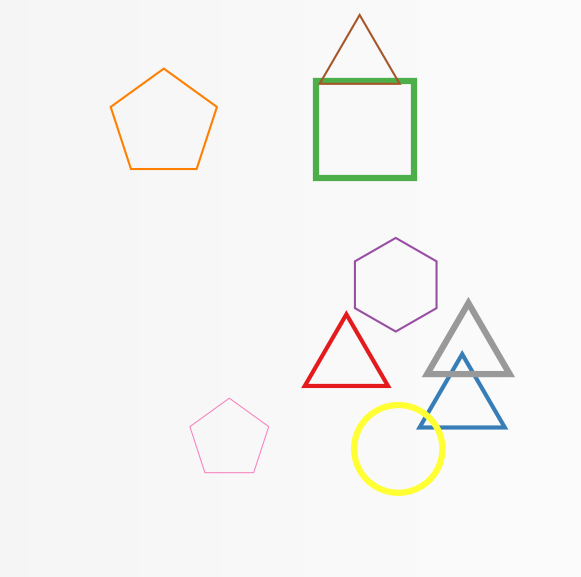[{"shape": "triangle", "thickness": 2, "radius": 0.41, "center": [0.596, 0.372]}, {"shape": "triangle", "thickness": 2, "radius": 0.42, "center": [0.795, 0.301]}, {"shape": "square", "thickness": 3, "radius": 0.42, "center": [0.628, 0.775]}, {"shape": "hexagon", "thickness": 1, "radius": 0.41, "center": [0.681, 0.506]}, {"shape": "pentagon", "thickness": 1, "radius": 0.48, "center": [0.282, 0.784]}, {"shape": "circle", "thickness": 3, "radius": 0.38, "center": [0.685, 0.222]}, {"shape": "triangle", "thickness": 1, "radius": 0.4, "center": [0.619, 0.894]}, {"shape": "pentagon", "thickness": 0.5, "radius": 0.36, "center": [0.394, 0.238]}, {"shape": "triangle", "thickness": 3, "radius": 0.41, "center": [0.806, 0.392]}]